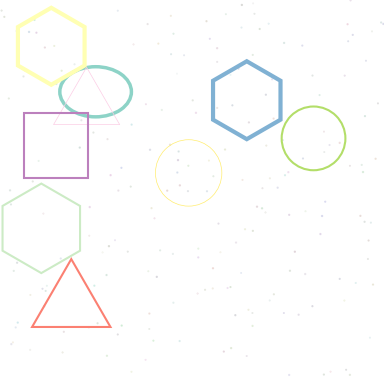[{"shape": "oval", "thickness": 2.5, "radius": 0.46, "center": [0.248, 0.762]}, {"shape": "hexagon", "thickness": 3, "radius": 0.5, "center": [0.133, 0.88]}, {"shape": "triangle", "thickness": 1.5, "radius": 0.59, "center": [0.185, 0.209]}, {"shape": "hexagon", "thickness": 3, "radius": 0.51, "center": [0.641, 0.74]}, {"shape": "circle", "thickness": 1.5, "radius": 0.41, "center": [0.814, 0.641]}, {"shape": "triangle", "thickness": 0.5, "radius": 0.5, "center": [0.225, 0.726]}, {"shape": "square", "thickness": 1.5, "radius": 0.42, "center": [0.145, 0.622]}, {"shape": "hexagon", "thickness": 1.5, "radius": 0.58, "center": [0.107, 0.407]}, {"shape": "circle", "thickness": 0.5, "radius": 0.43, "center": [0.49, 0.551]}]